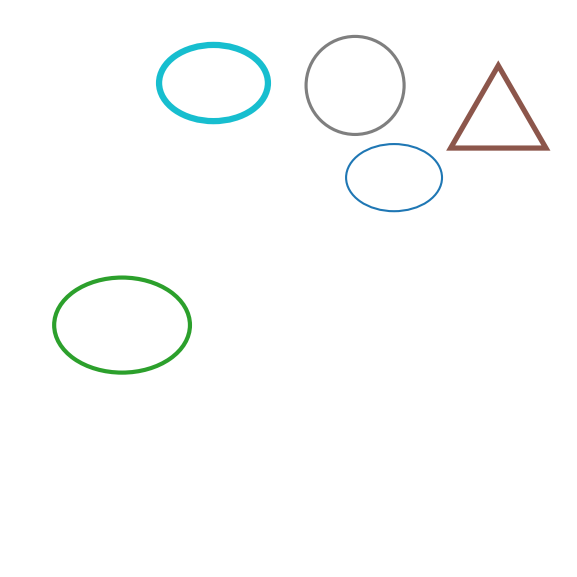[{"shape": "oval", "thickness": 1, "radius": 0.42, "center": [0.682, 0.692]}, {"shape": "oval", "thickness": 2, "radius": 0.59, "center": [0.211, 0.436]}, {"shape": "triangle", "thickness": 2.5, "radius": 0.48, "center": [0.863, 0.79]}, {"shape": "circle", "thickness": 1.5, "radius": 0.42, "center": [0.615, 0.851]}, {"shape": "oval", "thickness": 3, "radius": 0.47, "center": [0.37, 0.855]}]